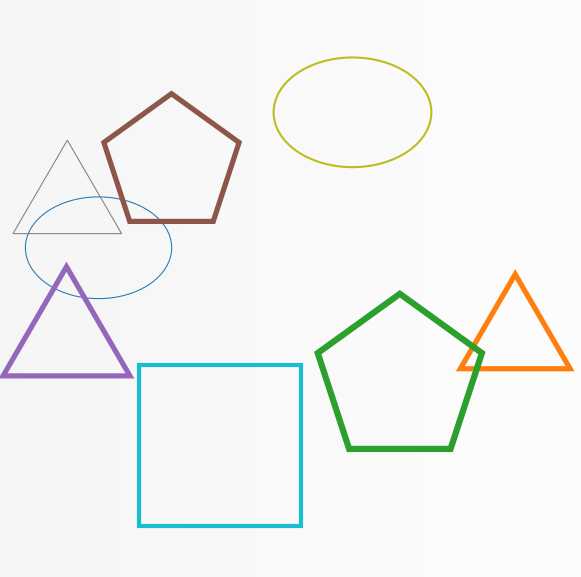[{"shape": "oval", "thickness": 0.5, "radius": 0.63, "center": [0.17, 0.57]}, {"shape": "triangle", "thickness": 2.5, "radius": 0.55, "center": [0.886, 0.415]}, {"shape": "pentagon", "thickness": 3, "radius": 0.74, "center": [0.688, 0.342]}, {"shape": "triangle", "thickness": 2.5, "radius": 0.63, "center": [0.114, 0.411]}, {"shape": "pentagon", "thickness": 2.5, "radius": 0.61, "center": [0.295, 0.715]}, {"shape": "triangle", "thickness": 0.5, "radius": 0.54, "center": [0.116, 0.648]}, {"shape": "oval", "thickness": 1, "radius": 0.68, "center": [0.606, 0.805]}, {"shape": "square", "thickness": 2, "radius": 0.7, "center": [0.379, 0.228]}]